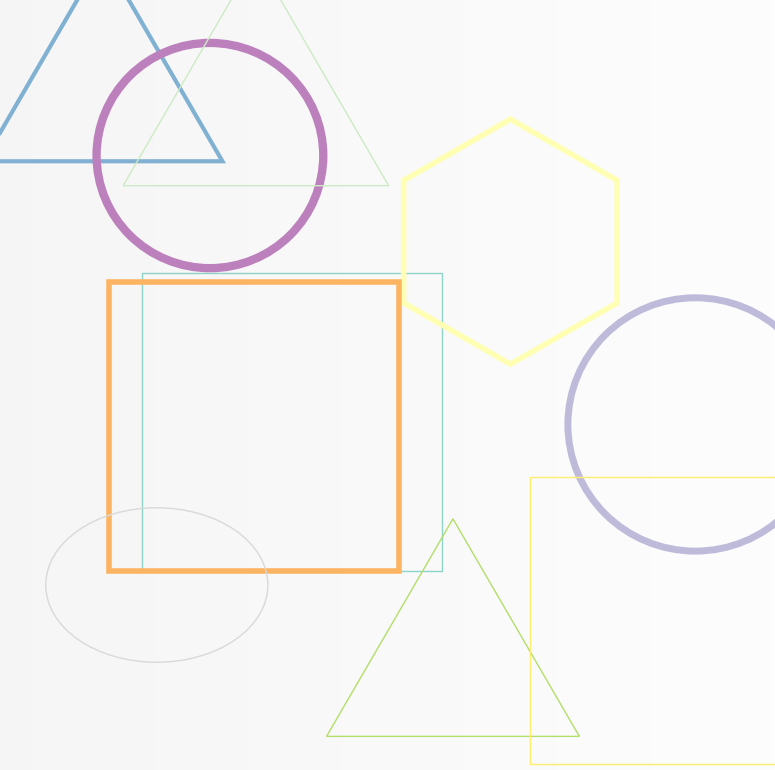[{"shape": "square", "thickness": 0.5, "radius": 0.97, "center": [0.377, 0.452]}, {"shape": "hexagon", "thickness": 2, "radius": 0.8, "center": [0.659, 0.686]}, {"shape": "circle", "thickness": 2.5, "radius": 0.82, "center": [0.897, 0.449]}, {"shape": "triangle", "thickness": 1.5, "radius": 0.89, "center": [0.133, 0.88]}, {"shape": "square", "thickness": 2, "radius": 0.94, "center": [0.327, 0.446]}, {"shape": "triangle", "thickness": 0.5, "radius": 0.94, "center": [0.584, 0.138]}, {"shape": "oval", "thickness": 0.5, "radius": 0.72, "center": [0.202, 0.24]}, {"shape": "circle", "thickness": 3, "radius": 0.73, "center": [0.271, 0.798]}, {"shape": "triangle", "thickness": 0.5, "radius": 0.99, "center": [0.33, 0.858]}, {"shape": "square", "thickness": 0.5, "radius": 0.93, "center": [0.871, 0.194]}]